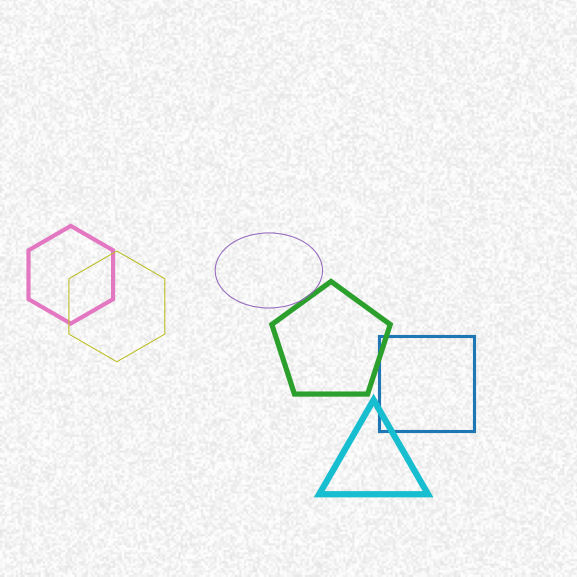[{"shape": "square", "thickness": 1.5, "radius": 0.41, "center": [0.738, 0.336]}, {"shape": "pentagon", "thickness": 2.5, "radius": 0.54, "center": [0.573, 0.404]}, {"shape": "oval", "thickness": 0.5, "radius": 0.46, "center": [0.466, 0.531]}, {"shape": "hexagon", "thickness": 2, "radius": 0.42, "center": [0.123, 0.523]}, {"shape": "hexagon", "thickness": 0.5, "radius": 0.48, "center": [0.202, 0.469]}, {"shape": "triangle", "thickness": 3, "radius": 0.54, "center": [0.647, 0.198]}]